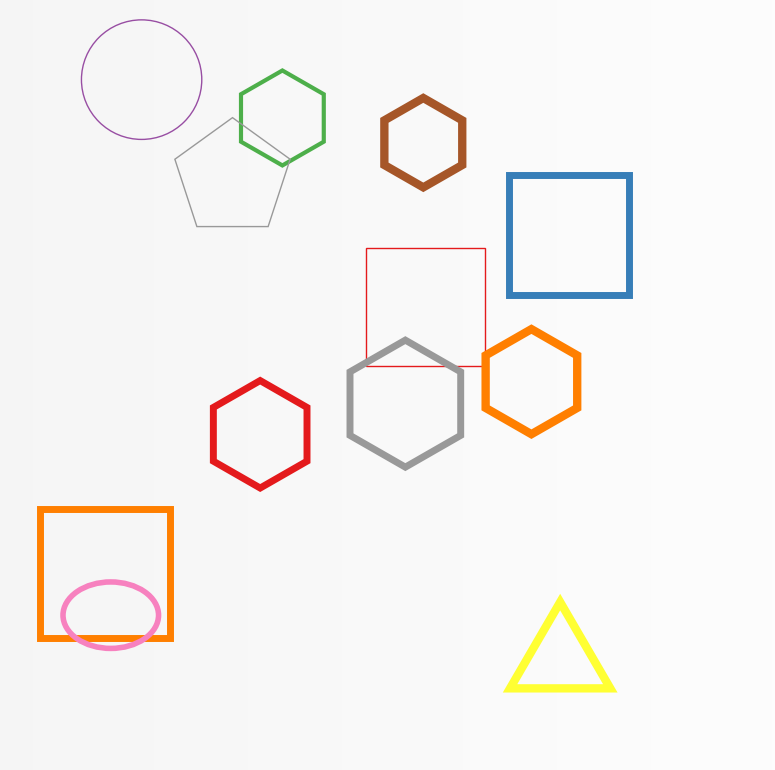[{"shape": "hexagon", "thickness": 2.5, "radius": 0.35, "center": [0.336, 0.436]}, {"shape": "square", "thickness": 0.5, "radius": 0.38, "center": [0.549, 0.601]}, {"shape": "square", "thickness": 2.5, "radius": 0.39, "center": [0.734, 0.695]}, {"shape": "hexagon", "thickness": 1.5, "radius": 0.31, "center": [0.364, 0.847]}, {"shape": "circle", "thickness": 0.5, "radius": 0.39, "center": [0.183, 0.897]}, {"shape": "hexagon", "thickness": 3, "radius": 0.34, "center": [0.686, 0.504]}, {"shape": "square", "thickness": 2.5, "radius": 0.42, "center": [0.135, 0.256]}, {"shape": "triangle", "thickness": 3, "radius": 0.37, "center": [0.723, 0.143]}, {"shape": "hexagon", "thickness": 3, "radius": 0.29, "center": [0.546, 0.815]}, {"shape": "oval", "thickness": 2, "radius": 0.31, "center": [0.143, 0.201]}, {"shape": "hexagon", "thickness": 2.5, "radius": 0.41, "center": [0.523, 0.476]}, {"shape": "pentagon", "thickness": 0.5, "radius": 0.39, "center": [0.3, 0.769]}]